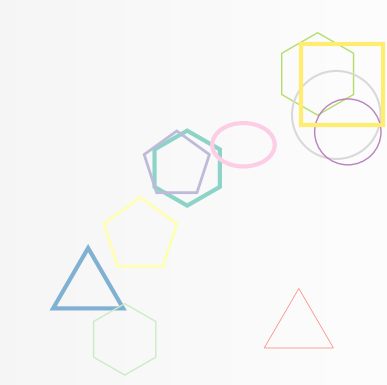[{"shape": "hexagon", "thickness": 3, "radius": 0.49, "center": [0.483, 0.563]}, {"shape": "pentagon", "thickness": 2, "radius": 0.5, "center": [0.362, 0.388]}, {"shape": "pentagon", "thickness": 2, "radius": 0.44, "center": [0.456, 0.571]}, {"shape": "triangle", "thickness": 0.5, "radius": 0.52, "center": [0.771, 0.148]}, {"shape": "triangle", "thickness": 3, "radius": 0.52, "center": [0.227, 0.251]}, {"shape": "hexagon", "thickness": 1, "radius": 0.54, "center": [0.82, 0.808]}, {"shape": "oval", "thickness": 3, "radius": 0.4, "center": [0.628, 0.624]}, {"shape": "circle", "thickness": 1.5, "radius": 0.57, "center": [0.868, 0.701]}, {"shape": "circle", "thickness": 1, "radius": 0.43, "center": [0.898, 0.657]}, {"shape": "hexagon", "thickness": 1, "radius": 0.46, "center": [0.322, 0.119]}, {"shape": "square", "thickness": 3, "radius": 0.53, "center": [0.882, 0.781]}]